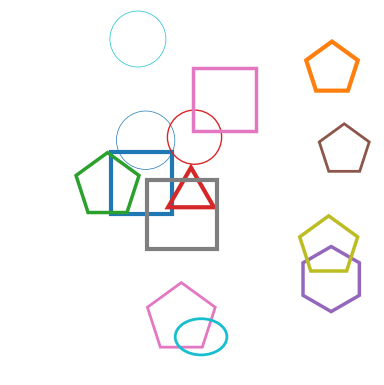[{"shape": "square", "thickness": 3, "radius": 0.4, "center": [0.368, 0.524]}, {"shape": "circle", "thickness": 0.5, "radius": 0.38, "center": [0.378, 0.636]}, {"shape": "pentagon", "thickness": 3, "radius": 0.35, "center": [0.862, 0.822]}, {"shape": "pentagon", "thickness": 2.5, "radius": 0.43, "center": [0.279, 0.518]}, {"shape": "triangle", "thickness": 3, "radius": 0.34, "center": [0.496, 0.496]}, {"shape": "circle", "thickness": 1, "radius": 0.35, "center": [0.505, 0.644]}, {"shape": "hexagon", "thickness": 2.5, "radius": 0.42, "center": [0.86, 0.275]}, {"shape": "pentagon", "thickness": 2, "radius": 0.34, "center": [0.894, 0.61]}, {"shape": "square", "thickness": 2.5, "radius": 0.41, "center": [0.583, 0.742]}, {"shape": "pentagon", "thickness": 2, "radius": 0.46, "center": [0.471, 0.173]}, {"shape": "square", "thickness": 3, "radius": 0.45, "center": [0.472, 0.443]}, {"shape": "pentagon", "thickness": 2.5, "radius": 0.4, "center": [0.854, 0.36]}, {"shape": "oval", "thickness": 2, "radius": 0.34, "center": [0.522, 0.125]}, {"shape": "circle", "thickness": 0.5, "radius": 0.36, "center": [0.358, 0.899]}]